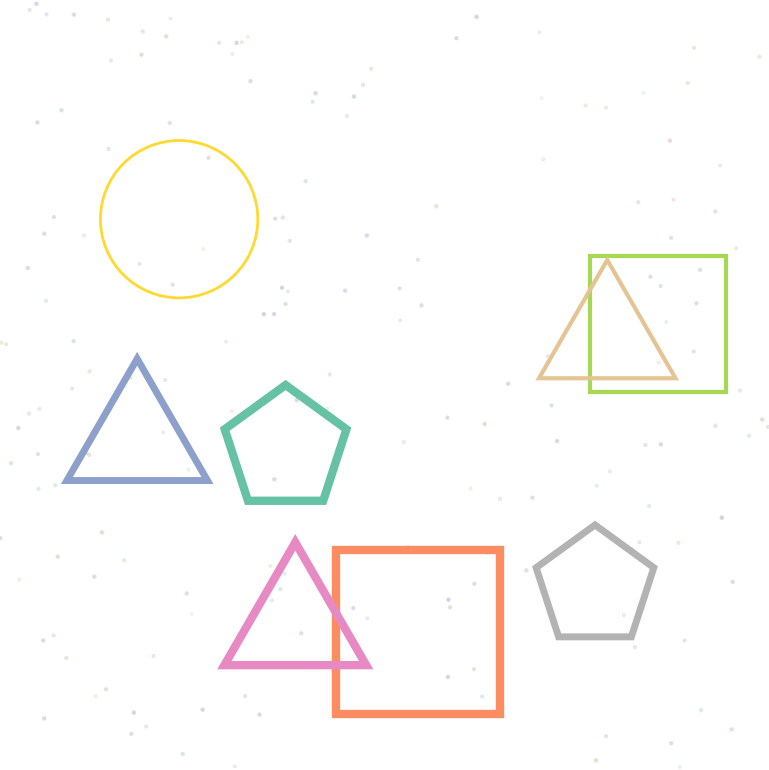[{"shape": "pentagon", "thickness": 3, "radius": 0.42, "center": [0.371, 0.417]}, {"shape": "square", "thickness": 3, "radius": 0.53, "center": [0.542, 0.179]}, {"shape": "triangle", "thickness": 2.5, "radius": 0.53, "center": [0.178, 0.429]}, {"shape": "triangle", "thickness": 3, "radius": 0.53, "center": [0.383, 0.189]}, {"shape": "square", "thickness": 1.5, "radius": 0.44, "center": [0.855, 0.579]}, {"shape": "circle", "thickness": 1, "radius": 0.51, "center": [0.233, 0.715]}, {"shape": "triangle", "thickness": 1.5, "radius": 0.51, "center": [0.789, 0.56]}, {"shape": "pentagon", "thickness": 2.5, "radius": 0.4, "center": [0.773, 0.238]}]